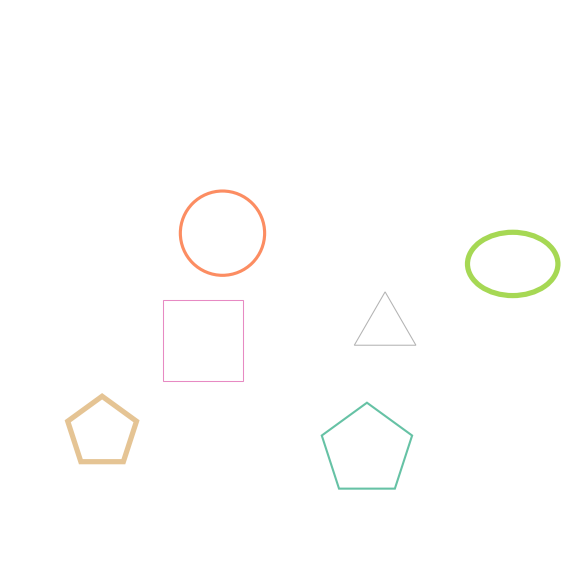[{"shape": "pentagon", "thickness": 1, "radius": 0.41, "center": [0.635, 0.22]}, {"shape": "circle", "thickness": 1.5, "radius": 0.36, "center": [0.385, 0.595]}, {"shape": "square", "thickness": 0.5, "radius": 0.35, "center": [0.351, 0.41]}, {"shape": "oval", "thickness": 2.5, "radius": 0.39, "center": [0.888, 0.542]}, {"shape": "pentagon", "thickness": 2.5, "radius": 0.31, "center": [0.177, 0.25]}, {"shape": "triangle", "thickness": 0.5, "radius": 0.31, "center": [0.667, 0.432]}]